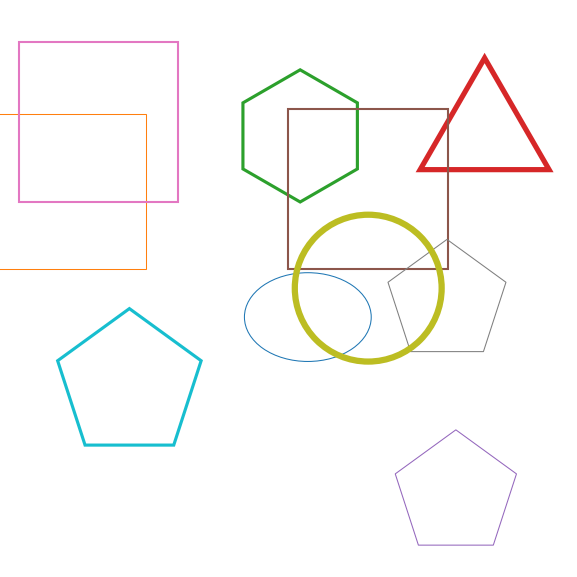[{"shape": "oval", "thickness": 0.5, "radius": 0.55, "center": [0.533, 0.45]}, {"shape": "square", "thickness": 0.5, "radius": 0.67, "center": [0.119, 0.668]}, {"shape": "hexagon", "thickness": 1.5, "radius": 0.57, "center": [0.52, 0.764]}, {"shape": "triangle", "thickness": 2.5, "radius": 0.64, "center": [0.839, 0.77]}, {"shape": "pentagon", "thickness": 0.5, "radius": 0.55, "center": [0.789, 0.144]}, {"shape": "square", "thickness": 1, "radius": 0.69, "center": [0.638, 0.672]}, {"shape": "square", "thickness": 1, "radius": 0.69, "center": [0.17, 0.788]}, {"shape": "pentagon", "thickness": 0.5, "radius": 0.54, "center": [0.774, 0.477]}, {"shape": "circle", "thickness": 3, "radius": 0.64, "center": [0.638, 0.5]}, {"shape": "pentagon", "thickness": 1.5, "radius": 0.65, "center": [0.224, 0.334]}]